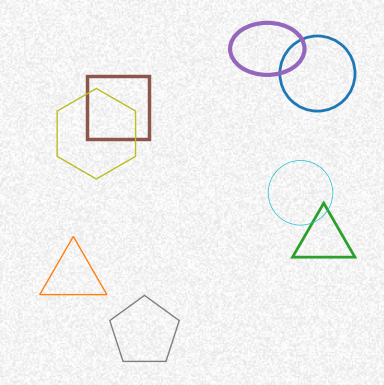[{"shape": "circle", "thickness": 2, "radius": 0.49, "center": [0.825, 0.809]}, {"shape": "triangle", "thickness": 1, "radius": 0.5, "center": [0.19, 0.285]}, {"shape": "triangle", "thickness": 2, "radius": 0.47, "center": [0.841, 0.379]}, {"shape": "oval", "thickness": 3, "radius": 0.48, "center": [0.694, 0.873]}, {"shape": "square", "thickness": 2.5, "radius": 0.41, "center": [0.307, 0.72]}, {"shape": "pentagon", "thickness": 1, "radius": 0.47, "center": [0.375, 0.138]}, {"shape": "hexagon", "thickness": 1, "radius": 0.59, "center": [0.25, 0.653]}, {"shape": "circle", "thickness": 0.5, "radius": 0.42, "center": [0.781, 0.499]}]